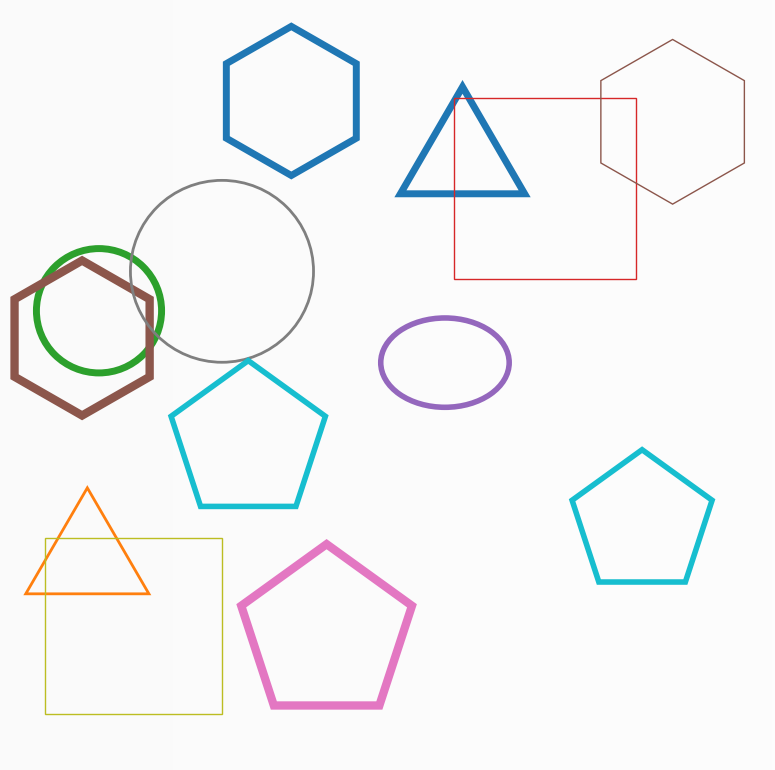[{"shape": "triangle", "thickness": 2.5, "radius": 0.46, "center": [0.597, 0.795]}, {"shape": "hexagon", "thickness": 2.5, "radius": 0.48, "center": [0.376, 0.869]}, {"shape": "triangle", "thickness": 1, "radius": 0.46, "center": [0.113, 0.275]}, {"shape": "circle", "thickness": 2.5, "radius": 0.4, "center": [0.128, 0.596]}, {"shape": "square", "thickness": 0.5, "radius": 0.59, "center": [0.703, 0.755]}, {"shape": "oval", "thickness": 2, "radius": 0.41, "center": [0.574, 0.529]}, {"shape": "hexagon", "thickness": 0.5, "radius": 0.53, "center": [0.868, 0.842]}, {"shape": "hexagon", "thickness": 3, "radius": 0.5, "center": [0.106, 0.561]}, {"shape": "pentagon", "thickness": 3, "radius": 0.58, "center": [0.421, 0.177]}, {"shape": "circle", "thickness": 1, "radius": 0.59, "center": [0.286, 0.648]}, {"shape": "square", "thickness": 0.5, "radius": 0.57, "center": [0.173, 0.187]}, {"shape": "pentagon", "thickness": 2, "radius": 0.52, "center": [0.32, 0.427]}, {"shape": "pentagon", "thickness": 2, "radius": 0.47, "center": [0.829, 0.321]}]